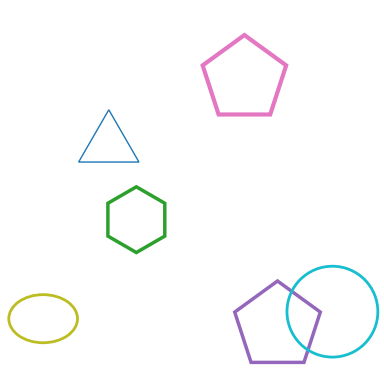[{"shape": "triangle", "thickness": 1, "radius": 0.45, "center": [0.283, 0.624]}, {"shape": "hexagon", "thickness": 2.5, "radius": 0.43, "center": [0.354, 0.429]}, {"shape": "pentagon", "thickness": 2.5, "radius": 0.58, "center": [0.721, 0.153]}, {"shape": "pentagon", "thickness": 3, "radius": 0.57, "center": [0.635, 0.795]}, {"shape": "oval", "thickness": 2, "radius": 0.45, "center": [0.112, 0.172]}, {"shape": "circle", "thickness": 2, "radius": 0.59, "center": [0.863, 0.191]}]